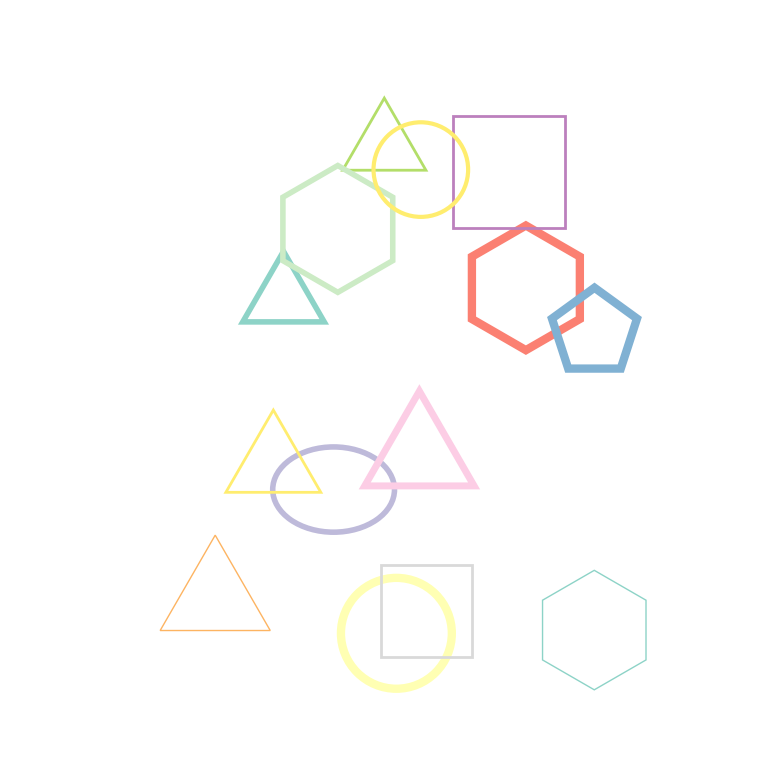[{"shape": "triangle", "thickness": 2, "radius": 0.31, "center": [0.368, 0.613]}, {"shape": "hexagon", "thickness": 0.5, "radius": 0.39, "center": [0.772, 0.182]}, {"shape": "circle", "thickness": 3, "radius": 0.36, "center": [0.515, 0.178]}, {"shape": "oval", "thickness": 2, "radius": 0.4, "center": [0.433, 0.364]}, {"shape": "hexagon", "thickness": 3, "radius": 0.4, "center": [0.683, 0.626]}, {"shape": "pentagon", "thickness": 3, "radius": 0.29, "center": [0.772, 0.568]}, {"shape": "triangle", "thickness": 0.5, "radius": 0.41, "center": [0.279, 0.222]}, {"shape": "triangle", "thickness": 1, "radius": 0.31, "center": [0.499, 0.81]}, {"shape": "triangle", "thickness": 2.5, "radius": 0.41, "center": [0.545, 0.41]}, {"shape": "square", "thickness": 1, "radius": 0.3, "center": [0.554, 0.206]}, {"shape": "square", "thickness": 1, "radius": 0.36, "center": [0.661, 0.776]}, {"shape": "hexagon", "thickness": 2, "radius": 0.41, "center": [0.439, 0.703]}, {"shape": "triangle", "thickness": 1, "radius": 0.36, "center": [0.355, 0.396]}, {"shape": "circle", "thickness": 1.5, "radius": 0.31, "center": [0.547, 0.78]}]